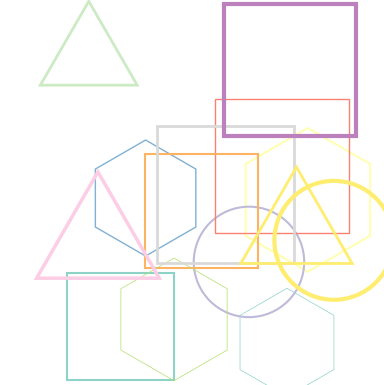[{"shape": "hexagon", "thickness": 0.5, "radius": 0.7, "center": [0.745, 0.11]}, {"shape": "square", "thickness": 1.5, "radius": 0.7, "center": [0.313, 0.151]}, {"shape": "hexagon", "thickness": 1.5, "radius": 0.93, "center": [0.8, 0.481]}, {"shape": "circle", "thickness": 1.5, "radius": 0.72, "center": [0.647, 0.32]}, {"shape": "square", "thickness": 1, "radius": 0.87, "center": [0.732, 0.569]}, {"shape": "hexagon", "thickness": 1, "radius": 0.75, "center": [0.378, 0.486]}, {"shape": "square", "thickness": 1.5, "radius": 0.74, "center": [0.523, 0.452]}, {"shape": "hexagon", "thickness": 0.5, "radius": 0.8, "center": [0.452, 0.17]}, {"shape": "triangle", "thickness": 2.5, "radius": 0.92, "center": [0.254, 0.369]}, {"shape": "square", "thickness": 2, "radius": 0.89, "center": [0.587, 0.494]}, {"shape": "square", "thickness": 3, "radius": 0.86, "center": [0.754, 0.818]}, {"shape": "triangle", "thickness": 2, "radius": 0.73, "center": [0.231, 0.851]}, {"shape": "triangle", "thickness": 2, "radius": 0.84, "center": [0.77, 0.399]}, {"shape": "circle", "thickness": 3, "radius": 0.77, "center": [0.867, 0.376]}]